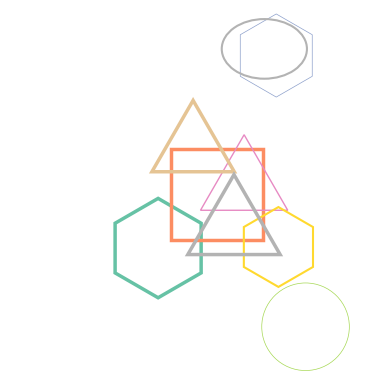[{"shape": "hexagon", "thickness": 2.5, "radius": 0.65, "center": [0.411, 0.356]}, {"shape": "square", "thickness": 2.5, "radius": 0.59, "center": [0.564, 0.495]}, {"shape": "hexagon", "thickness": 0.5, "radius": 0.54, "center": [0.718, 0.856]}, {"shape": "triangle", "thickness": 1, "radius": 0.65, "center": [0.634, 0.519]}, {"shape": "circle", "thickness": 0.5, "radius": 0.57, "center": [0.794, 0.151]}, {"shape": "hexagon", "thickness": 1.5, "radius": 0.52, "center": [0.723, 0.358]}, {"shape": "triangle", "thickness": 2.5, "radius": 0.62, "center": [0.502, 0.616]}, {"shape": "triangle", "thickness": 2.5, "radius": 0.69, "center": [0.608, 0.408]}, {"shape": "oval", "thickness": 1.5, "radius": 0.55, "center": [0.687, 0.873]}]